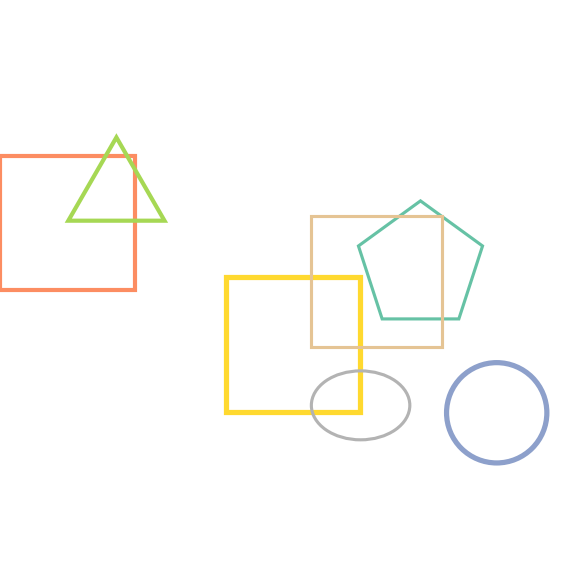[{"shape": "pentagon", "thickness": 1.5, "radius": 0.56, "center": [0.728, 0.538]}, {"shape": "square", "thickness": 2, "radius": 0.58, "center": [0.117, 0.613]}, {"shape": "circle", "thickness": 2.5, "radius": 0.43, "center": [0.86, 0.284]}, {"shape": "triangle", "thickness": 2, "radius": 0.48, "center": [0.202, 0.665]}, {"shape": "square", "thickness": 2.5, "radius": 0.58, "center": [0.508, 0.403]}, {"shape": "square", "thickness": 1.5, "radius": 0.57, "center": [0.652, 0.511]}, {"shape": "oval", "thickness": 1.5, "radius": 0.43, "center": [0.624, 0.297]}]